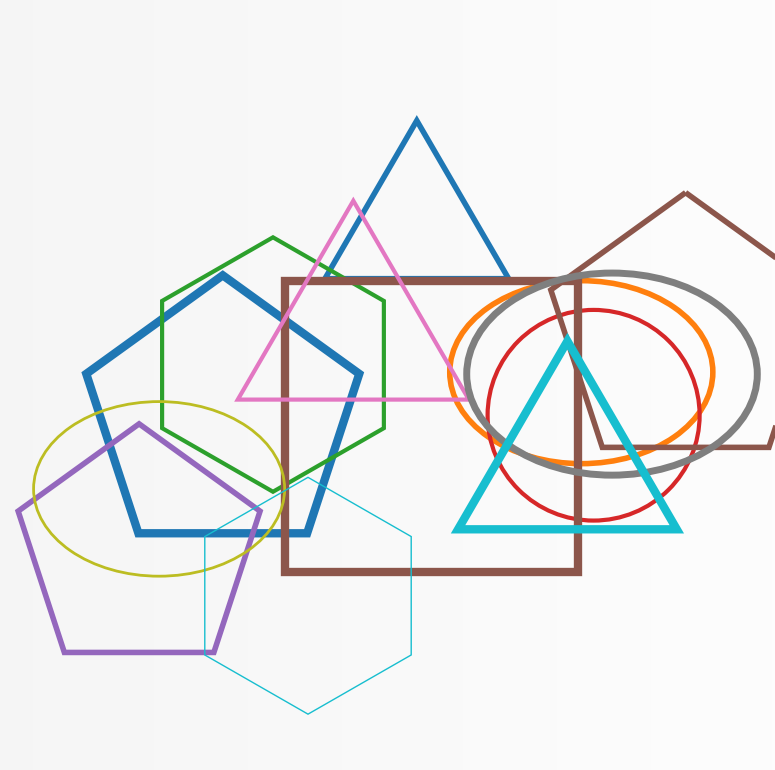[{"shape": "pentagon", "thickness": 3, "radius": 0.93, "center": [0.287, 0.457]}, {"shape": "triangle", "thickness": 2, "radius": 0.68, "center": [0.538, 0.707]}, {"shape": "oval", "thickness": 2, "radius": 0.85, "center": [0.75, 0.517]}, {"shape": "hexagon", "thickness": 1.5, "radius": 0.83, "center": [0.352, 0.527]}, {"shape": "circle", "thickness": 1.5, "radius": 0.68, "center": [0.766, 0.461]}, {"shape": "pentagon", "thickness": 2, "radius": 0.82, "center": [0.179, 0.285]}, {"shape": "pentagon", "thickness": 2, "radius": 0.91, "center": [0.885, 0.567]}, {"shape": "square", "thickness": 3, "radius": 0.95, "center": [0.557, 0.446]}, {"shape": "triangle", "thickness": 1.5, "radius": 0.86, "center": [0.456, 0.567]}, {"shape": "oval", "thickness": 2.5, "radius": 0.94, "center": [0.79, 0.514]}, {"shape": "oval", "thickness": 1, "radius": 0.81, "center": [0.205, 0.365]}, {"shape": "triangle", "thickness": 3, "radius": 0.81, "center": [0.732, 0.394]}, {"shape": "hexagon", "thickness": 0.5, "radius": 0.77, "center": [0.397, 0.226]}]